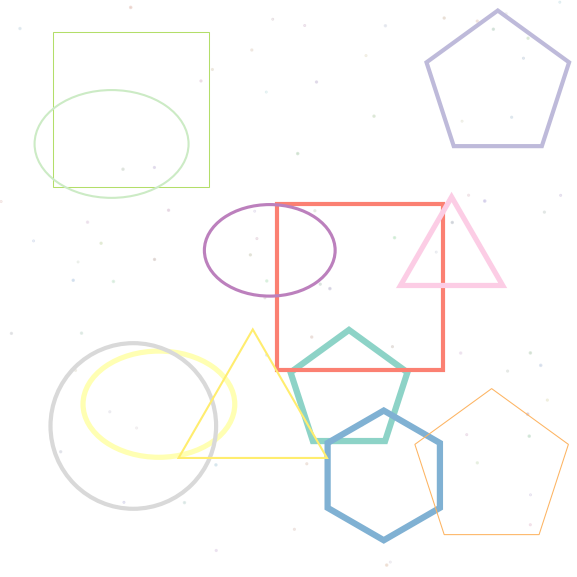[{"shape": "pentagon", "thickness": 3, "radius": 0.53, "center": [0.604, 0.321]}, {"shape": "oval", "thickness": 2.5, "radius": 0.66, "center": [0.275, 0.299]}, {"shape": "pentagon", "thickness": 2, "radius": 0.65, "center": [0.862, 0.851]}, {"shape": "square", "thickness": 2, "radius": 0.72, "center": [0.624, 0.502]}, {"shape": "hexagon", "thickness": 3, "radius": 0.56, "center": [0.665, 0.176]}, {"shape": "pentagon", "thickness": 0.5, "radius": 0.7, "center": [0.851, 0.186]}, {"shape": "square", "thickness": 0.5, "radius": 0.67, "center": [0.227, 0.81]}, {"shape": "triangle", "thickness": 2.5, "radius": 0.51, "center": [0.782, 0.556]}, {"shape": "circle", "thickness": 2, "radius": 0.72, "center": [0.231, 0.262]}, {"shape": "oval", "thickness": 1.5, "radius": 0.57, "center": [0.467, 0.566]}, {"shape": "oval", "thickness": 1, "radius": 0.67, "center": [0.193, 0.75]}, {"shape": "triangle", "thickness": 1, "radius": 0.74, "center": [0.438, 0.28]}]